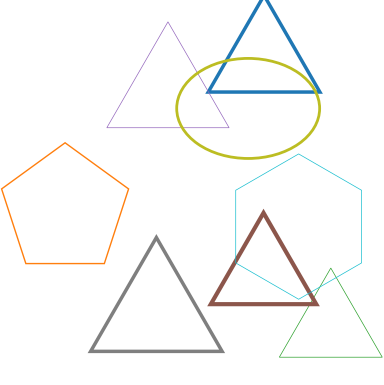[{"shape": "triangle", "thickness": 2.5, "radius": 0.84, "center": [0.686, 0.845]}, {"shape": "pentagon", "thickness": 1, "radius": 0.87, "center": [0.169, 0.456]}, {"shape": "triangle", "thickness": 0.5, "radius": 0.77, "center": [0.859, 0.149]}, {"shape": "triangle", "thickness": 0.5, "radius": 0.92, "center": [0.436, 0.76]}, {"shape": "triangle", "thickness": 3, "radius": 0.79, "center": [0.684, 0.289]}, {"shape": "triangle", "thickness": 2.5, "radius": 0.99, "center": [0.406, 0.186]}, {"shape": "oval", "thickness": 2, "radius": 0.93, "center": [0.645, 0.718]}, {"shape": "hexagon", "thickness": 0.5, "radius": 0.94, "center": [0.776, 0.411]}]